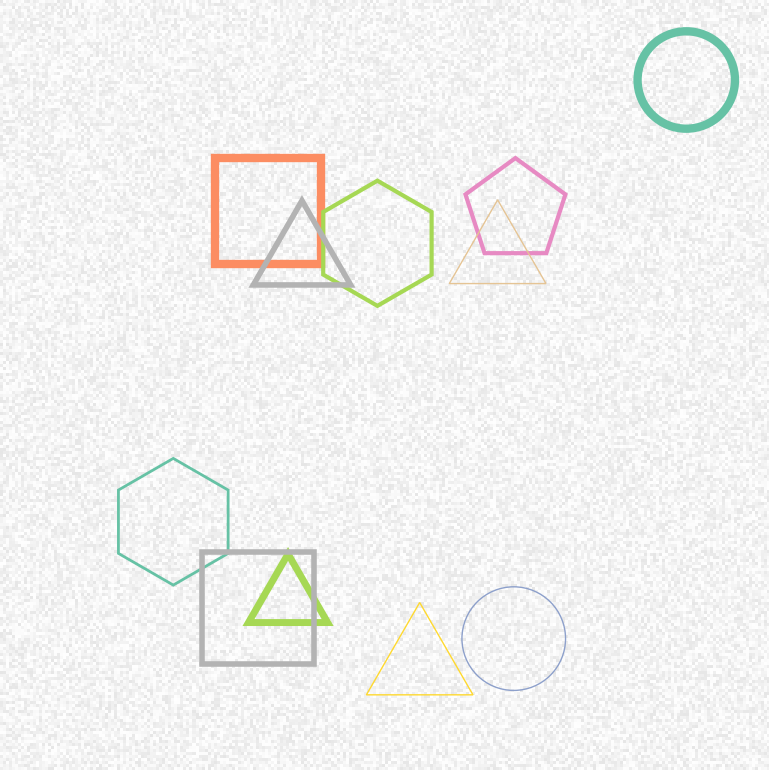[{"shape": "hexagon", "thickness": 1, "radius": 0.41, "center": [0.225, 0.322]}, {"shape": "circle", "thickness": 3, "radius": 0.32, "center": [0.891, 0.896]}, {"shape": "square", "thickness": 3, "radius": 0.34, "center": [0.348, 0.726]}, {"shape": "circle", "thickness": 0.5, "radius": 0.34, "center": [0.667, 0.171]}, {"shape": "pentagon", "thickness": 1.5, "radius": 0.34, "center": [0.669, 0.726]}, {"shape": "triangle", "thickness": 2.5, "radius": 0.3, "center": [0.374, 0.221]}, {"shape": "hexagon", "thickness": 1.5, "radius": 0.41, "center": [0.49, 0.684]}, {"shape": "triangle", "thickness": 0.5, "radius": 0.4, "center": [0.545, 0.138]}, {"shape": "triangle", "thickness": 0.5, "radius": 0.36, "center": [0.646, 0.668]}, {"shape": "triangle", "thickness": 2, "radius": 0.37, "center": [0.392, 0.666]}, {"shape": "square", "thickness": 2, "radius": 0.36, "center": [0.335, 0.211]}]